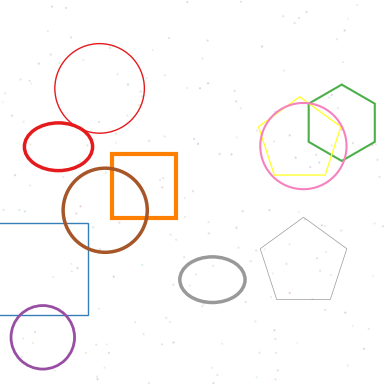[{"shape": "oval", "thickness": 2.5, "radius": 0.44, "center": [0.152, 0.619]}, {"shape": "circle", "thickness": 1, "radius": 0.58, "center": [0.259, 0.77]}, {"shape": "square", "thickness": 1, "radius": 0.6, "center": [0.109, 0.301]}, {"shape": "hexagon", "thickness": 1.5, "radius": 0.5, "center": [0.888, 0.681]}, {"shape": "circle", "thickness": 2, "radius": 0.41, "center": [0.111, 0.124]}, {"shape": "square", "thickness": 3, "radius": 0.42, "center": [0.374, 0.517]}, {"shape": "pentagon", "thickness": 1, "radius": 0.56, "center": [0.778, 0.636]}, {"shape": "circle", "thickness": 2.5, "radius": 0.55, "center": [0.273, 0.454]}, {"shape": "circle", "thickness": 1.5, "radius": 0.56, "center": [0.788, 0.621]}, {"shape": "oval", "thickness": 2.5, "radius": 0.42, "center": [0.552, 0.274]}, {"shape": "pentagon", "thickness": 0.5, "radius": 0.59, "center": [0.788, 0.317]}]